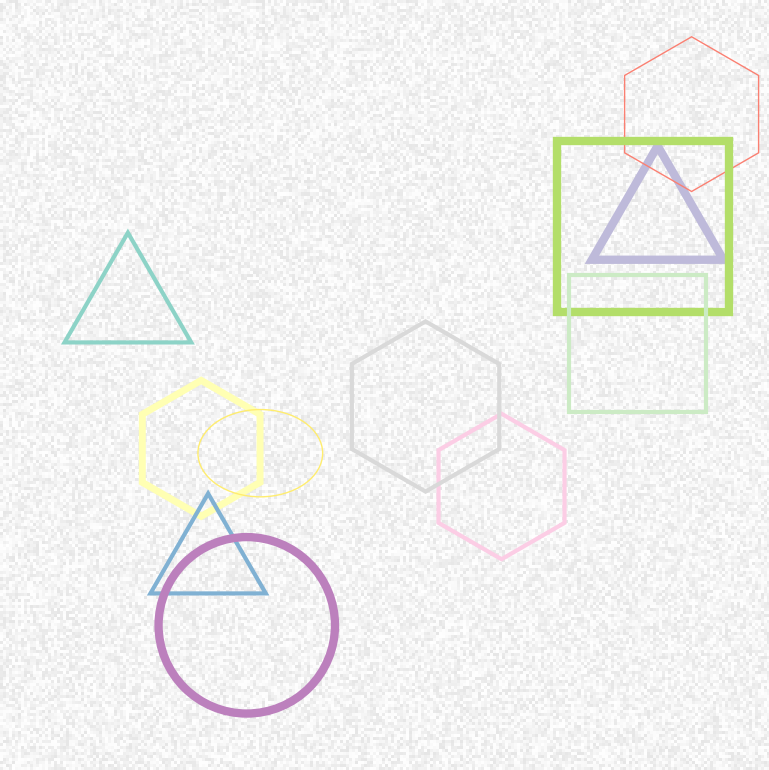[{"shape": "triangle", "thickness": 1.5, "radius": 0.47, "center": [0.166, 0.603]}, {"shape": "hexagon", "thickness": 2.5, "radius": 0.44, "center": [0.261, 0.418]}, {"shape": "triangle", "thickness": 3, "radius": 0.49, "center": [0.854, 0.712]}, {"shape": "hexagon", "thickness": 0.5, "radius": 0.5, "center": [0.898, 0.852]}, {"shape": "triangle", "thickness": 1.5, "radius": 0.43, "center": [0.27, 0.273]}, {"shape": "square", "thickness": 3, "radius": 0.56, "center": [0.835, 0.706]}, {"shape": "hexagon", "thickness": 1.5, "radius": 0.47, "center": [0.651, 0.368]}, {"shape": "hexagon", "thickness": 1.5, "radius": 0.55, "center": [0.553, 0.472]}, {"shape": "circle", "thickness": 3, "radius": 0.57, "center": [0.32, 0.188]}, {"shape": "square", "thickness": 1.5, "radius": 0.44, "center": [0.828, 0.554]}, {"shape": "oval", "thickness": 0.5, "radius": 0.4, "center": [0.338, 0.411]}]